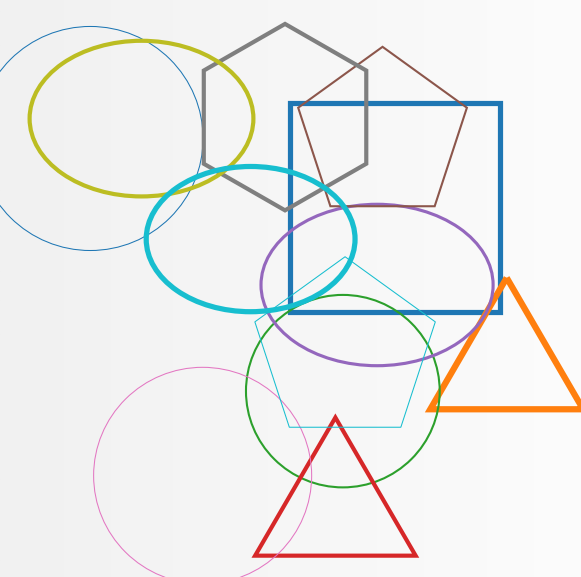[{"shape": "square", "thickness": 2.5, "radius": 0.9, "center": [0.679, 0.639]}, {"shape": "circle", "thickness": 0.5, "radius": 0.97, "center": [0.155, 0.759]}, {"shape": "triangle", "thickness": 3, "radius": 0.76, "center": [0.872, 0.366]}, {"shape": "circle", "thickness": 1, "radius": 0.83, "center": [0.59, 0.322]}, {"shape": "triangle", "thickness": 2, "radius": 0.8, "center": [0.577, 0.117]}, {"shape": "oval", "thickness": 1.5, "radius": 1.0, "center": [0.649, 0.506]}, {"shape": "pentagon", "thickness": 1, "radius": 0.76, "center": [0.658, 0.765]}, {"shape": "circle", "thickness": 0.5, "radius": 0.94, "center": [0.349, 0.176]}, {"shape": "hexagon", "thickness": 2, "radius": 0.81, "center": [0.49, 0.796]}, {"shape": "oval", "thickness": 2, "radius": 0.96, "center": [0.243, 0.794]}, {"shape": "pentagon", "thickness": 0.5, "radius": 0.82, "center": [0.594, 0.391]}, {"shape": "oval", "thickness": 2.5, "radius": 0.9, "center": [0.431, 0.585]}]